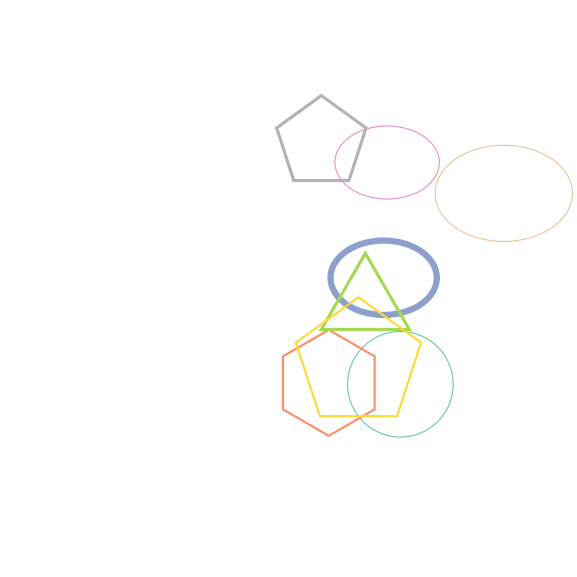[{"shape": "circle", "thickness": 0.5, "radius": 0.46, "center": [0.693, 0.334]}, {"shape": "hexagon", "thickness": 1, "radius": 0.46, "center": [0.569, 0.336]}, {"shape": "oval", "thickness": 3, "radius": 0.46, "center": [0.664, 0.518]}, {"shape": "oval", "thickness": 0.5, "radius": 0.45, "center": [0.67, 0.718]}, {"shape": "triangle", "thickness": 1.5, "radius": 0.44, "center": [0.633, 0.473]}, {"shape": "pentagon", "thickness": 1, "radius": 0.57, "center": [0.621, 0.371]}, {"shape": "oval", "thickness": 0.5, "radius": 0.59, "center": [0.872, 0.664]}, {"shape": "pentagon", "thickness": 1.5, "radius": 0.41, "center": [0.556, 0.752]}]